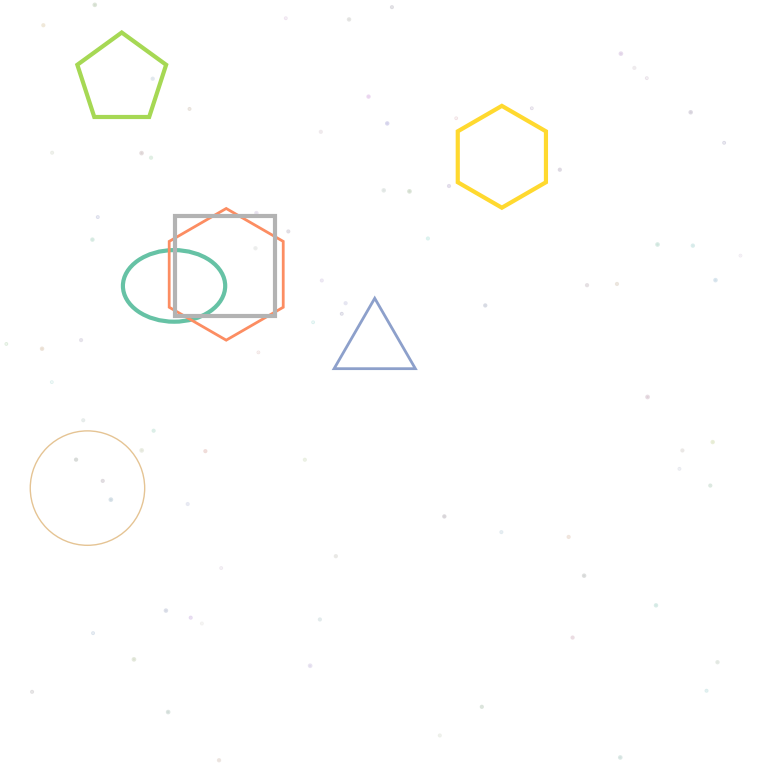[{"shape": "oval", "thickness": 1.5, "radius": 0.33, "center": [0.226, 0.629]}, {"shape": "hexagon", "thickness": 1, "radius": 0.43, "center": [0.294, 0.644]}, {"shape": "triangle", "thickness": 1, "radius": 0.3, "center": [0.487, 0.552]}, {"shape": "pentagon", "thickness": 1.5, "radius": 0.3, "center": [0.158, 0.897]}, {"shape": "hexagon", "thickness": 1.5, "radius": 0.33, "center": [0.652, 0.796]}, {"shape": "circle", "thickness": 0.5, "radius": 0.37, "center": [0.114, 0.366]}, {"shape": "square", "thickness": 1.5, "radius": 0.32, "center": [0.292, 0.654]}]